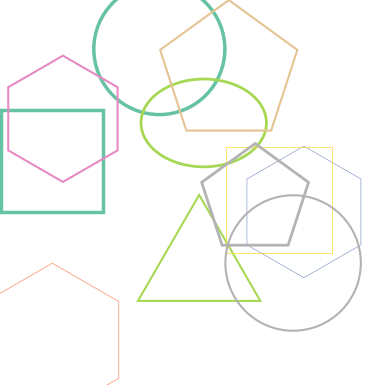[{"shape": "square", "thickness": 2.5, "radius": 0.67, "center": [0.135, 0.582]}, {"shape": "circle", "thickness": 2.5, "radius": 0.85, "center": [0.414, 0.873]}, {"shape": "hexagon", "thickness": 0.5, "radius": 1.0, "center": [0.136, 0.117]}, {"shape": "hexagon", "thickness": 0.5, "radius": 0.85, "center": [0.789, 0.45]}, {"shape": "hexagon", "thickness": 1.5, "radius": 0.82, "center": [0.163, 0.691]}, {"shape": "triangle", "thickness": 1.5, "radius": 0.92, "center": [0.517, 0.31]}, {"shape": "oval", "thickness": 2, "radius": 0.81, "center": [0.529, 0.681]}, {"shape": "square", "thickness": 0.5, "radius": 0.69, "center": [0.725, 0.48]}, {"shape": "pentagon", "thickness": 1.5, "radius": 0.94, "center": [0.594, 0.812]}, {"shape": "circle", "thickness": 1.5, "radius": 0.88, "center": [0.761, 0.317]}, {"shape": "pentagon", "thickness": 2, "radius": 0.73, "center": [0.663, 0.481]}]